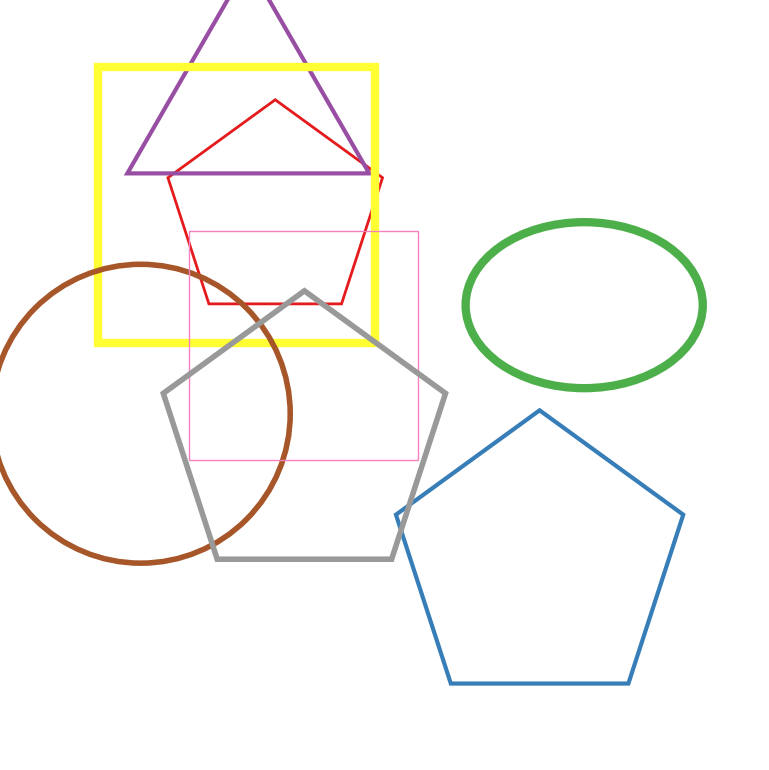[{"shape": "pentagon", "thickness": 1, "radius": 0.73, "center": [0.357, 0.724]}, {"shape": "pentagon", "thickness": 1.5, "radius": 0.98, "center": [0.701, 0.271]}, {"shape": "oval", "thickness": 3, "radius": 0.77, "center": [0.759, 0.604]}, {"shape": "triangle", "thickness": 1.5, "radius": 0.91, "center": [0.322, 0.865]}, {"shape": "square", "thickness": 3, "radius": 0.9, "center": [0.307, 0.734]}, {"shape": "circle", "thickness": 2, "radius": 0.97, "center": [0.183, 0.463]}, {"shape": "square", "thickness": 0.5, "radius": 0.74, "center": [0.394, 0.552]}, {"shape": "pentagon", "thickness": 2, "radius": 0.96, "center": [0.395, 0.43]}]